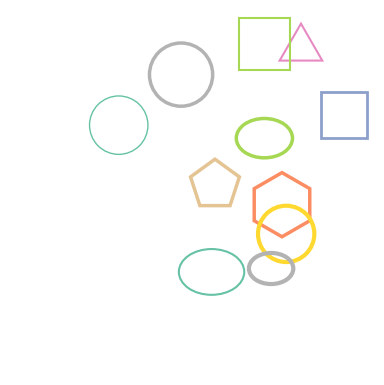[{"shape": "oval", "thickness": 1.5, "radius": 0.42, "center": [0.549, 0.294]}, {"shape": "circle", "thickness": 1, "radius": 0.38, "center": [0.308, 0.675]}, {"shape": "hexagon", "thickness": 2.5, "radius": 0.42, "center": [0.732, 0.468]}, {"shape": "square", "thickness": 2, "radius": 0.3, "center": [0.894, 0.701]}, {"shape": "triangle", "thickness": 1.5, "radius": 0.32, "center": [0.782, 0.875]}, {"shape": "square", "thickness": 1.5, "radius": 0.33, "center": [0.687, 0.885]}, {"shape": "oval", "thickness": 2.5, "radius": 0.36, "center": [0.687, 0.641]}, {"shape": "circle", "thickness": 3, "radius": 0.37, "center": [0.743, 0.393]}, {"shape": "pentagon", "thickness": 2.5, "radius": 0.33, "center": [0.558, 0.52]}, {"shape": "oval", "thickness": 3, "radius": 0.29, "center": [0.704, 0.303]}, {"shape": "circle", "thickness": 2.5, "radius": 0.41, "center": [0.47, 0.806]}]